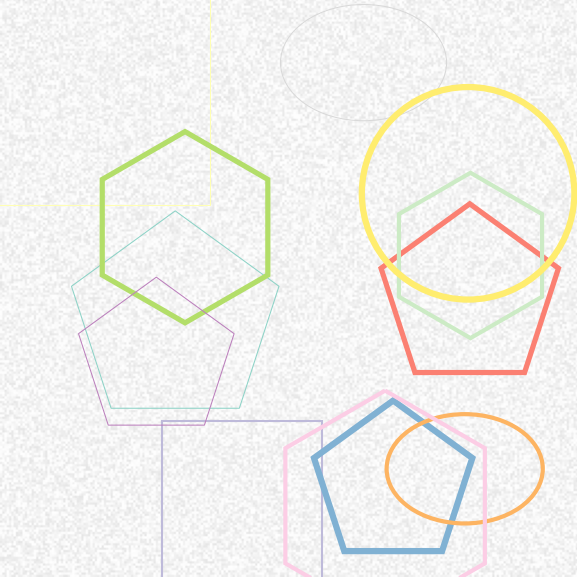[{"shape": "pentagon", "thickness": 0.5, "radius": 0.94, "center": [0.303, 0.445]}, {"shape": "square", "thickness": 0.5, "radius": 0.97, "center": [0.168, 0.84]}, {"shape": "square", "thickness": 1, "radius": 0.69, "center": [0.419, 0.131]}, {"shape": "pentagon", "thickness": 2.5, "radius": 0.81, "center": [0.813, 0.485]}, {"shape": "pentagon", "thickness": 3, "radius": 0.72, "center": [0.681, 0.161]}, {"shape": "oval", "thickness": 2, "radius": 0.68, "center": [0.805, 0.187]}, {"shape": "hexagon", "thickness": 2.5, "radius": 0.83, "center": [0.32, 0.606]}, {"shape": "hexagon", "thickness": 2, "radius": 1.0, "center": [0.667, 0.123]}, {"shape": "oval", "thickness": 0.5, "radius": 0.72, "center": [0.63, 0.891]}, {"shape": "pentagon", "thickness": 0.5, "radius": 0.71, "center": [0.271, 0.378]}, {"shape": "hexagon", "thickness": 2, "radius": 0.72, "center": [0.815, 0.557]}, {"shape": "circle", "thickness": 3, "radius": 0.92, "center": [0.811, 0.664]}]